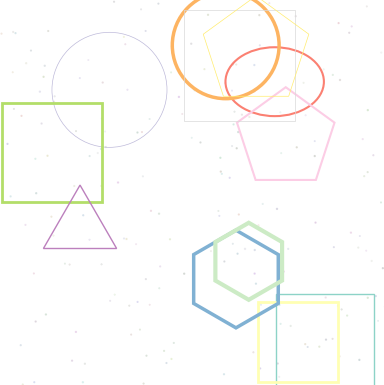[{"shape": "square", "thickness": 1, "radius": 0.64, "center": [0.843, 0.109]}, {"shape": "square", "thickness": 2, "radius": 0.52, "center": [0.774, 0.111]}, {"shape": "circle", "thickness": 0.5, "radius": 0.75, "center": [0.284, 0.767]}, {"shape": "oval", "thickness": 1.5, "radius": 0.64, "center": [0.713, 0.788]}, {"shape": "hexagon", "thickness": 2.5, "radius": 0.63, "center": [0.613, 0.275]}, {"shape": "circle", "thickness": 2.5, "radius": 0.69, "center": [0.586, 0.882]}, {"shape": "square", "thickness": 2, "radius": 0.65, "center": [0.135, 0.604]}, {"shape": "pentagon", "thickness": 1.5, "radius": 0.67, "center": [0.742, 0.64]}, {"shape": "square", "thickness": 0.5, "radius": 0.72, "center": [0.622, 0.83]}, {"shape": "triangle", "thickness": 1, "radius": 0.55, "center": [0.208, 0.409]}, {"shape": "hexagon", "thickness": 3, "radius": 0.5, "center": [0.646, 0.321]}, {"shape": "pentagon", "thickness": 0.5, "radius": 0.72, "center": [0.665, 0.867]}]